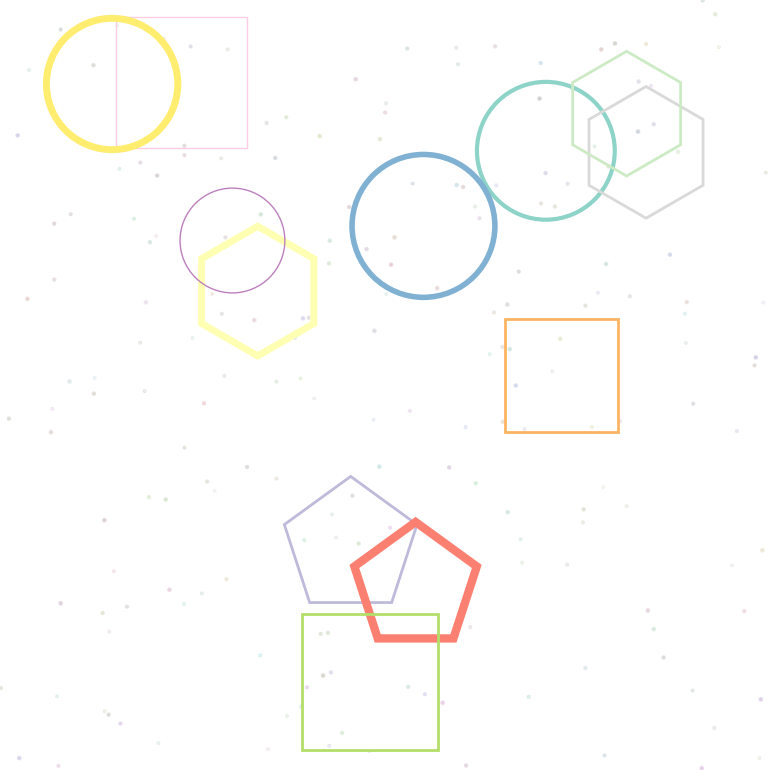[{"shape": "circle", "thickness": 1.5, "radius": 0.45, "center": [0.709, 0.804]}, {"shape": "hexagon", "thickness": 2.5, "radius": 0.42, "center": [0.335, 0.622]}, {"shape": "pentagon", "thickness": 1, "radius": 0.45, "center": [0.455, 0.291]}, {"shape": "pentagon", "thickness": 3, "radius": 0.42, "center": [0.54, 0.239]}, {"shape": "circle", "thickness": 2, "radius": 0.46, "center": [0.55, 0.707]}, {"shape": "square", "thickness": 1, "radius": 0.37, "center": [0.729, 0.513]}, {"shape": "square", "thickness": 1, "radius": 0.44, "center": [0.48, 0.114]}, {"shape": "square", "thickness": 0.5, "radius": 0.43, "center": [0.235, 0.893]}, {"shape": "hexagon", "thickness": 1, "radius": 0.43, "center": [0.839, 0.802]}, {"shape": "circle", "thickness": 0.5, "radius": 0.34, "center": [0.302, 0.688]}, {"shape": "hexagon", "thickness": 1, "radius": 0.4, "center": [0.814, 0.852]}, {"shape": "circle", "thickness": 2.5, "radius": 0.43, "center": [0.146, 0.891]}]